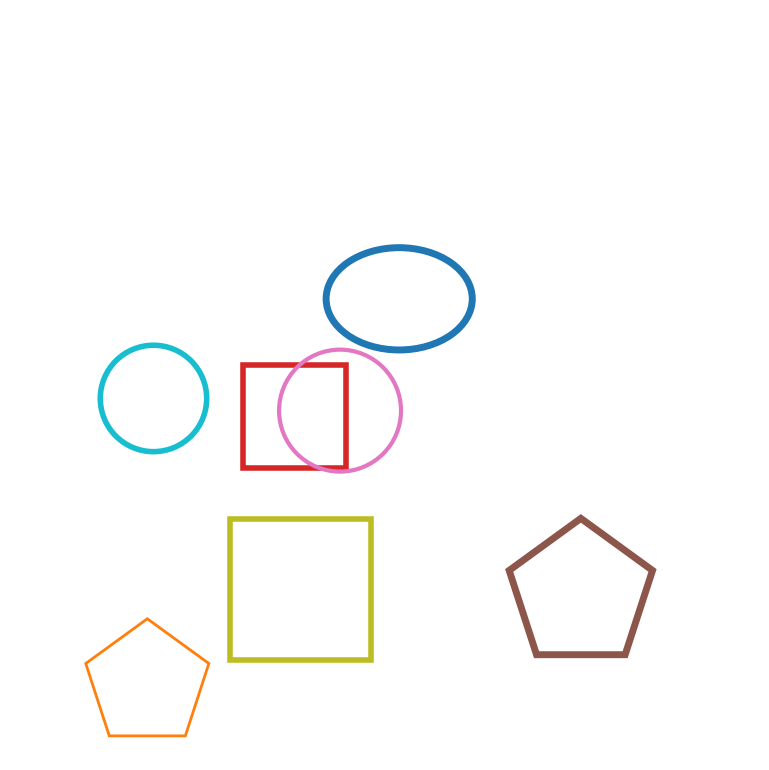[{"shape": "oval", "thickness": 2.5, "radius": 0.47, "center": [0.518, 0.612]}, {"shape": "pentagon", "thickness": 1, "radius": 0.42, "center": [0.191, 0.112]}, {"shape": "square", "thickness": 2, "radius": 0.33, "center": [0.383, 0.459]}, {"shape": "pentagon", "thickness": 2.5, "radius": 0.49, "center": [0.754, 0.229]}, {"shape": "circle", "thickness": 1.5, "radius": 0.4, "center": [0.442, 0.467]}, {"shape": "square", "thickness": 2, "radius": 0.46, "center": [0.39, 0.234]}, {"shape": "circle", "thickness": 2, "radius": 0.35, "center": [0.199, 0.483]}]